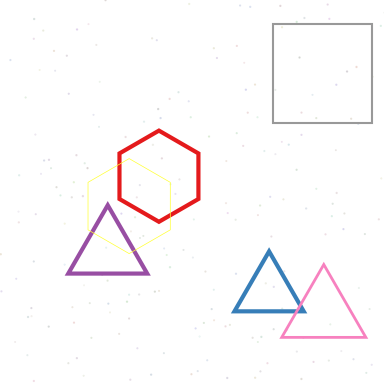[{"shape": "hexagon", "thickness": 3, "radius": 0.59, "center": [0.413, 0.542]}, {"shape": "triangle", "thickness": 3, "radius": 0.52, "center": [0.699, 0.243]}, {"shape": "triangle", "thickness": 3, "radius": 0.59, "center": [0.28, 0.349]}, {"shape": "hexagon", "thickness": 0.5, "radius": 0.62, "center": [0.335, 0.465]}, {"shape": "triangle", "thickness": 2, "radius": 0.63, "center": [0.841, 0.187]}, {"shape": "square", "thickness": 1.5, "radius": 0.64, "center": [0.838, 0.809]}]